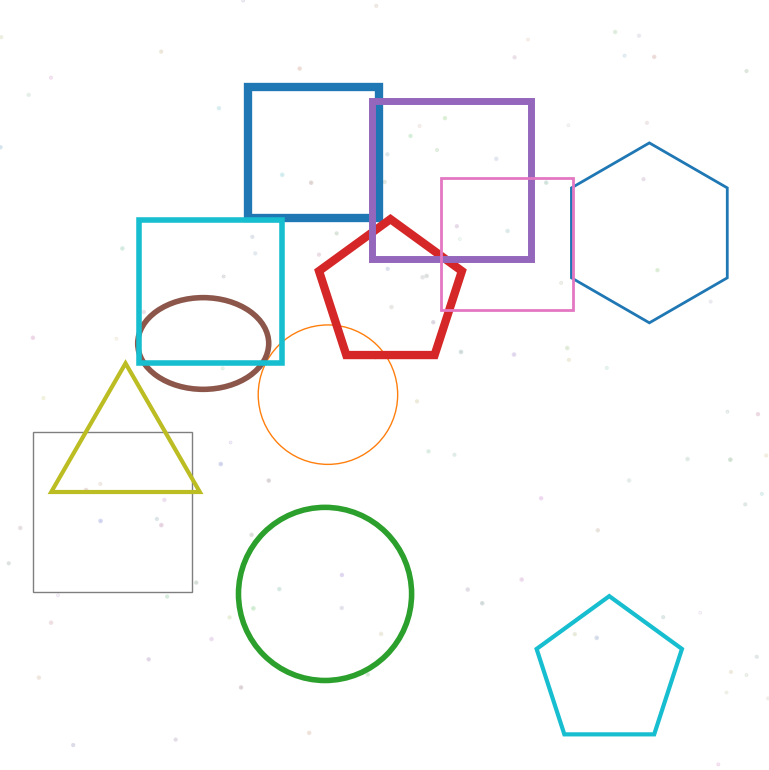[{"shape": "hexagon", "thickness": 1, "radius": 0.58, "center": [0.843, 0.698]}, {"shape": "square", "thickness": 3, "radius": 0.42, "center": [0.407, 0.802]}, {"shape": "circle", "thickness": 0.5, "radius": 0.45, "center": [0.426, 0.487]}, {"shape": "circle", "thickness": 2, "radius": 0.56, "center": [0.422, 0.229]}, {"shape": "pentagon", "thickness": 3, "radius": 0.49, "center": [0.507, 0.618]}, {"shape": "square", "thickness": 2.5, "radius": 0.51, "center": [0.586, 0.766]}, {"shape": "oval", "thickness": 2, "radius": 0.43, "center": [0.264, 0.554]}, {"shape": "square", "thickness": 1, "radius": 0.43, "center": [0.658, 0.683]}, {"shape": "square", "thickness": 0.5, "radius": 0.52, "center": [0.146, 0.335]}, {"shape": "triangle", "thickness": 1.5, "radius": 0.56, "center": [0.163, 0.417]}, {"shape": "square", "thickness": 2, "radius": 0.47, "center": [0.274, 0.621]}, {"shape": "pentagon", "thickness": 1.5, "radius": 0.5, "center": [0.791, 0.127]}]